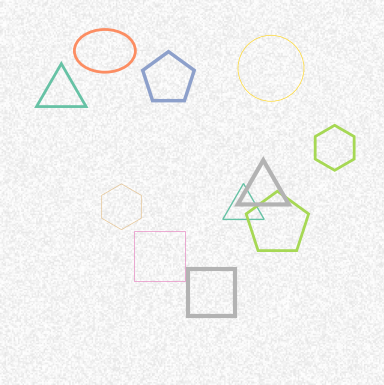[{"shape": "triangle", "thickness": 2, "radius": 0.37, "center": [0.159, 0.76]}, {"shape": "triangle", "thickness": 1, "radius": 0.31, "center": [0.632, 0.461]}, {"shape": "oval", "thickness": 2, "radius": 0.4, "center": [0.272, 0.868]}, {"shape": "pentagon", "thickness": 2.5, "radius": 0.35, "center": [0.438, 0.795]}, {"shape": "square", "thickness": 0.5, "radius": 0.33, "center": [0.414, 0.335]}, {"shape": "pentagon", "thickness": 2, "radius": 0.43, "center": [0.72, 0.418]}, {"shape": "hexagon", "thickness": 2, "radius": 0.29, "center": [0.869, 0.616]}, {"shape": "circle", "thickness": 0.5, "radius": 0.43, "center": [0.704, 0.823]}, {"shape": "hexagon", "thickness": 0.5, "radius": 0.3, "center": [0.316, 0.463]}, {"shape": "square", "thickness": 3, "radius": 0.3, "center": [0.549, 0.241]}, {"shape": "triangle", "thickness": 3, "radius": 0.38, "center": [0.684, 0.507]}]